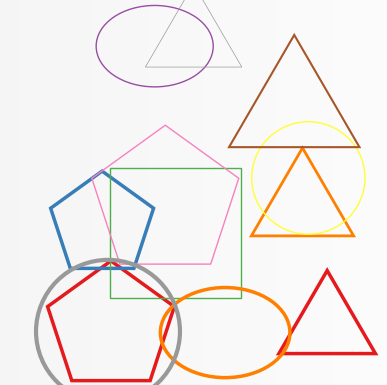[{"shape": "pentagon", "thickness": 2.5, "radius": 0.86, "center": [0.286, 0.15]}, {"shape": "triangle", "thickness": 2.5, "radius": 0.72, "center": [0.844, 0.154]}, {"shape": "pentagon", "thickness": 2.5, "radius": 0.7, "center": [0.264, 0.416]}, {"shape": "square", "thickness": 1, "radius": 0.84, "center": [0.453, 0.395]}, {"shape": "oval", "thickness": 1, "radius": 0.76, "center": [0.399, 0.88]}, {"shape": "oval", "thickness": 2.5, "radius": 0.84, "center": [0.581, 0.136]}, {"shape": "triangle", "thickness": 2, "radius": 0.76, "center": [0.781, 0.463]}, {"shape": "circle", "thickness": 1, "radius": 0.73, "center": [0.796, 0.538]}, {"shape": "triangle", "thickness": 1.5, "radius": 0.97, "center": [0.759, 0.715]}, {"shape": "pentagon", "thickness": 1, "radius": 1.0, "center": [0.427, 0.475]}, {"shape": "circle", "thickness": 3, "radius": 0.93, "center": [0.279, 0.139]}, {"shape": "triangle", "thickness": 0.5, "radius": 0.72, "center": [0.5, 0.898]}]